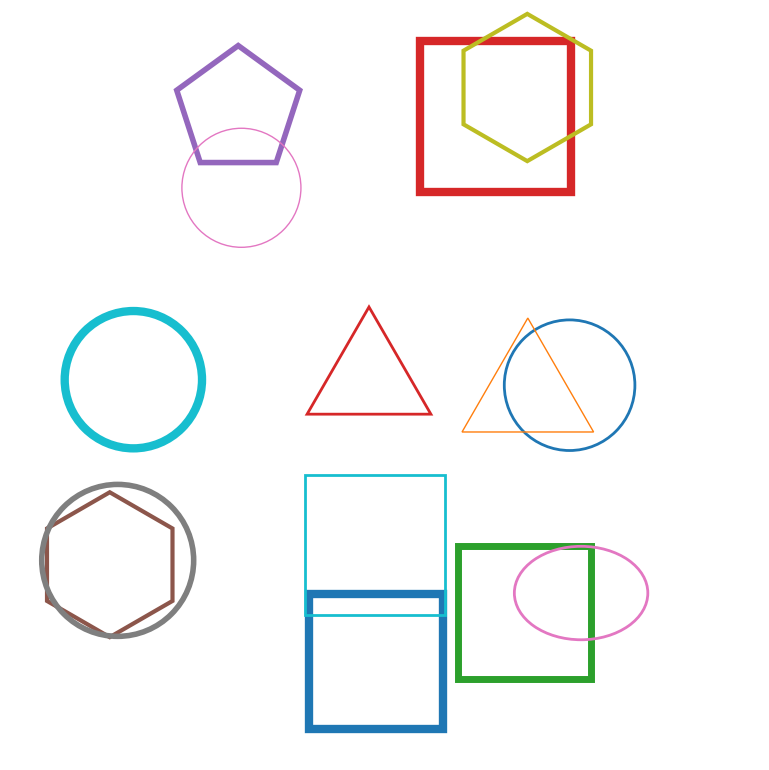[{"shape": "square", "thickness": 3, "radius": 0.44, "center": [0.488, 0.141]}, {"shape": "circle", "thickness": 1, "radius": 0.42, "center": [0.74, 0.5]}, {"shape": "triangle", "thickness": 0.5, "radius": 0.49, "center": [0.685, 0.488]}, {"shape": "square", "thickness": 2.5, "radius": 0.43, "center": [0.681, 0.205]}, {"shape": "triangle", "thickness": 1, "radius": 0.46, "center": [0.479, 0.509]}, {"shape": "square", "thickness": 3, "radius": 0.49, "center": [0.644, 0.849]}, {"shape": "pentagon", "thickness": 2, "radius": 0.42, "center": [0.309, 0.857]}, {"shape": "hexagon", "thickness": 1.5, "radius": 0.47, "center": [0.143, 0.267]}, {"shape": "circle", "thickness": 0.5, "radius": 0.39, "center": [0.314, 0.756]}, {"shape": "oval", "thickness": 1, "radius": 0.43, "center": [0.755, 0.23]}, {"shape": "circle", "thickness": 2, "radius": 0.49, "center": [0.153, 0.272]}, {"shape": "hexagon", "thickness": 1.5, "radius": 0.48, "center": [0.685, 0.886]}, {"shape": "square", "thickness": 1, "radius": 0.45, "center": [0.487, 0.292]}, {"shape": "circle", "thickness": 3, "radius": 0.45, "center": [0.173, 0.507]}]